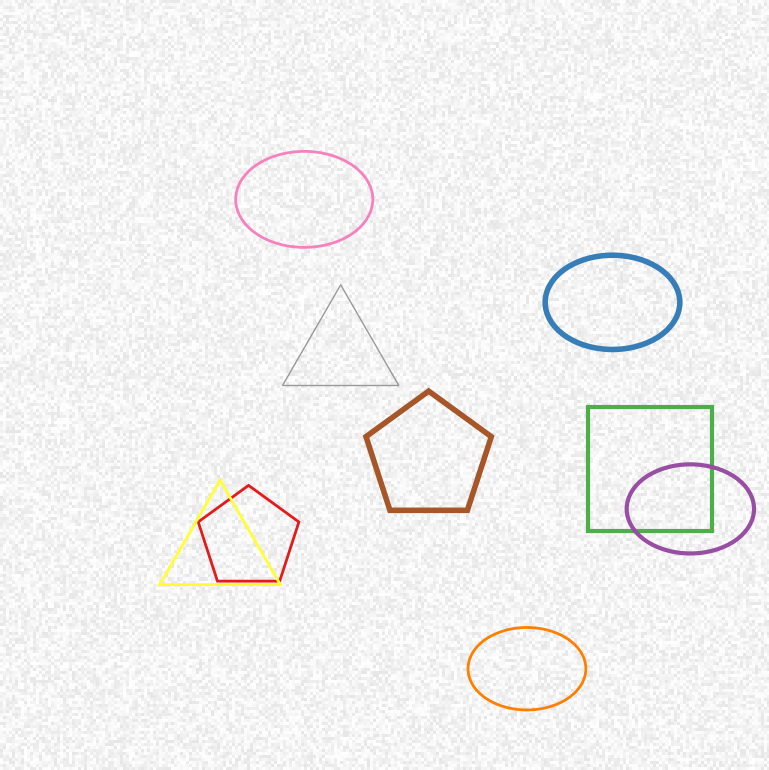[{"shape": "pentagon", "thickness": 1, "radius": 0.34, "center": [0.323, 0.301]}, {"shape": "oval", "thickness": 2, "radius": 0.44, "center": [0.795, 0.607]}, {"shape": "square", "thickness": 1.5, "radius": 0.4, "center": [0.844, 0.391]}, {"shape": "oval", "thickness": 1.5, "radius": 0.41, "center": [0.897, 0.339]}, {"shape": "oval", "thickness": 1, "radius": 0.38, "center": [0.684, 0.132]}, {"shape": "triangle", "thickness": 1, "radius": 0.45, "center": [0.286, 0.286]}, {"shape": "pentagon", "thickness": 2, "radius": 0.43, "center": [0.557, 0.406]}, {"shape": "oval", "thickness": 1, "radius": 0.45, "center": [0.395, 0.741]}, {"shape": "triangle", "thickness": 0.5, "radius": 0.44, "center": [0.442, 0.543]}]